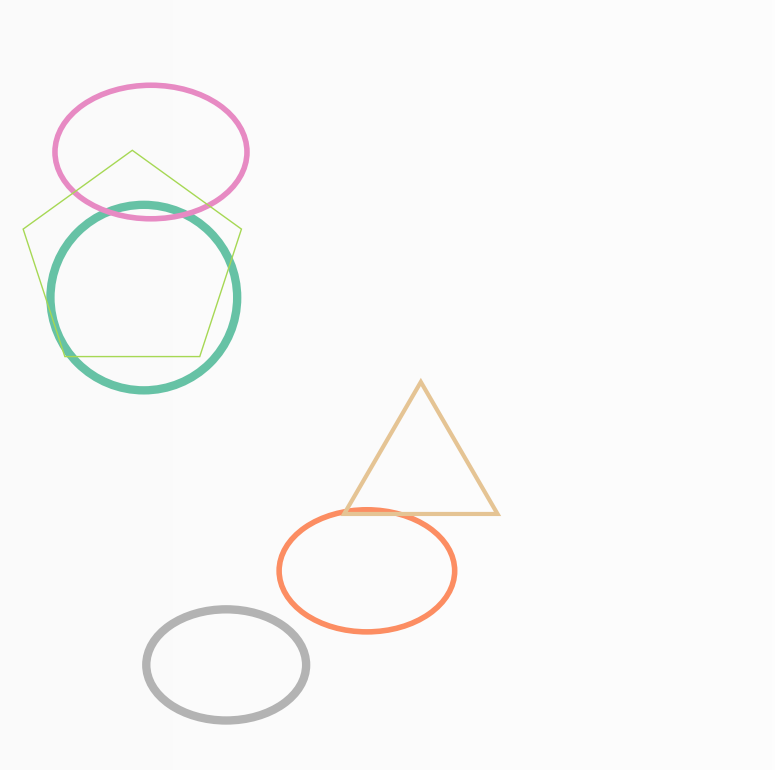[{"shape": "circle", "thickness": 3, "radius": 0.6, "center": [0.186, 0.614]}, {"shape": "oval", "thickness": 2, "radius": 0.57, "center": [0.473, 0.259]}, {"shape": "oval", "thickness": 2, "radius": 0.62, "center": [0.195, 0.803]}, {"shape": "pentagon", "thickness": 0.5, "radius": 0.74, "center": [0.171, 0.657]}, {"shape": "triangle", "thickness": 1.5, "radius": 0.57, "center": [0.543, 0.39]}, {"shape": "oval", "thickness": 3, "radius": 0.52, "center": [0.292, 0.136]}]